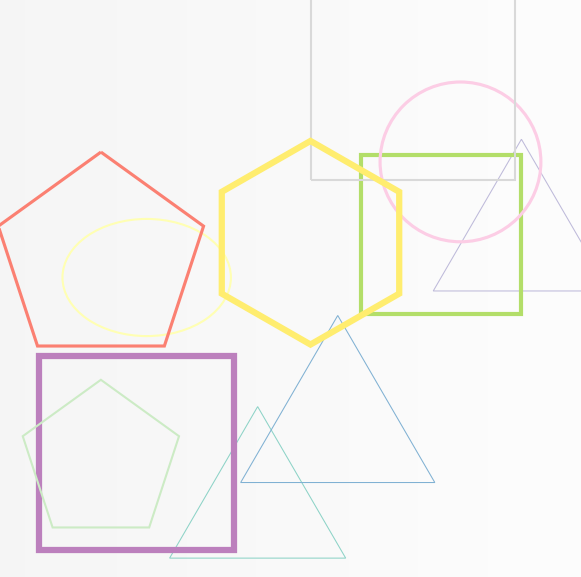[{"shape": "triangle", "thickness": 0.5, "radius": 0.87, "center": [0.443, 0.12]}, {"shape": "oval", "thickness": 1, "radius": 0.72, "center": [0.252, 0.519]}, {"shape": "triangle", "thickness": 0.5, "radius": 0.88, "center": [0.897, 0.583]}, {"shape": "pentagon", "thickness": 1.5, "radius": 0.93, "center": [0.174, 0.55]}, {"shape": "triangle", "thickness": 0.5, "radius": 0.96, "center": [0.581, 0.26]}, {"shape": "square", "thickness": 2, "radius": 0.69, "center": [0.758, 0.593]}, {"shape": "circle", "thickness": 1.5, "radius": 0.69, "center": [0.792, 0.719]}, {"shape": "square", "thickness": 1, "radius": 0.88, "center": [0.711, 0.864]}, {"shape": "square", "thickness": 3, "radius": 0.84, "center": [0.235, 0.215]}, {"shape": "pentagon", "thickness": 1, "radius": 0.71, "center": [0.174, 0.2]}, {"shape": "hexagon", "thickness": 3, "radius": 0.88, "center": [0.534, 0.579]}]